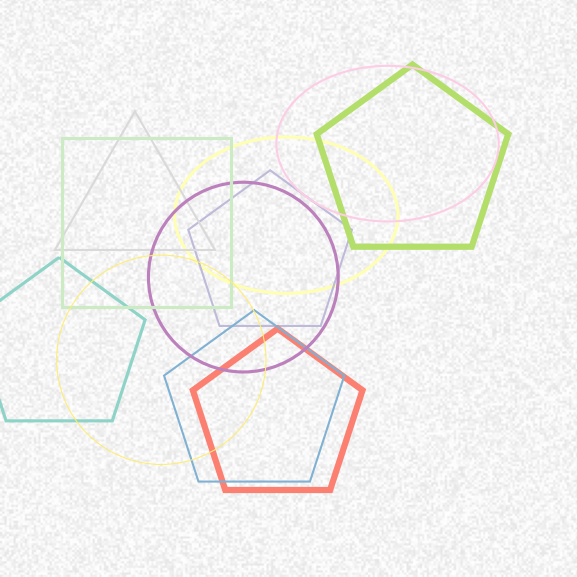[{"shape": "pentagon", "thickness": 1.5, "radius": 0.78, "center": [0.102, 0.397]}, {"shape": "oval", "thickness": 1.5, "radius": 0.97, "center": [0.496, 0.626]}, {"shape": "pentagon", "thickness": 1, "radius": 0.74, "center": [0.468, 0.555]}, {"shape": "pentagon", "thickness": 3, "radius": 0.77, "center": [0.481, 0.276]}, {"shape": "pentagon", "thickness": 1, "radius": 0.82, "center": [0.44, 0.298]}, {"shape": "pentagon", "thickness": 3, "radius": 0.87, "center": [0.714, 0.713]}, {"shape": "oval", "thickness": 1, "radius": 0.96, "center": [0.671, 0.75]}, {"shape": "triangle", "thickness": 1, "radius": 0.8, "center": [0.234, 0.646]}, {"shape": "circle", "thickness": 1.5, "radius": 0.82, "center": [0.421, 0.519]}, {"shape": "square", "thickness": 1.5, "radius": 0.73, "center": [0.253, 0.614]}, {"shape": "circle", "thickness": 0.5, "radius": 0.91, "center": [0.279, 0.376]}]